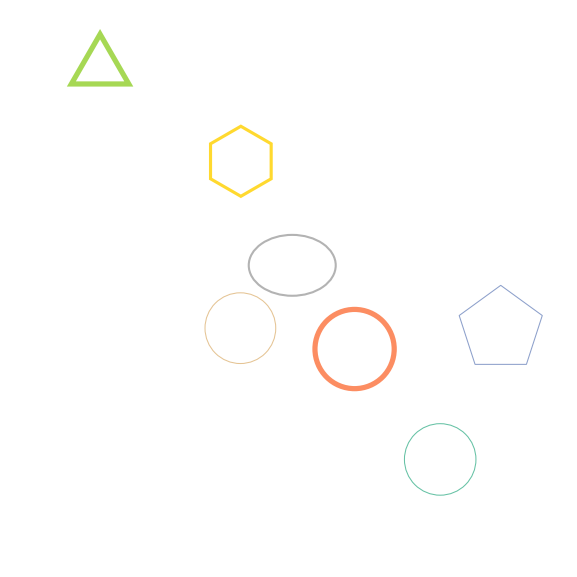[{"shape": "circle", "thickness": 0.5, "radius": 0.31, "center": [0.762, 0.204]}, {"shape": "circle", "thickness": 2.5, "radius": 0.34, "center": [0.614, 0.395]}, {"shape": "pentagon", "thickness": 0.5, "radius": 0.38, "center": [0.867, 0.429]}, {"shape": "triangle", "thickness": 2.5, "radius": 0.29, "center": [0.173, 0.882]}, {"shape": "hexagon", "thickness": 1.5, "radius": 0.3, "center": [0.417, 0.72]}, {"shape": "circle", "thickness": 0.5, "radius": 0.31, "center": [0.416, 0.431]}, {"shape": "oval", "thickness": 1, "radius": 0.38, "center": [0.506, 0.54]}]